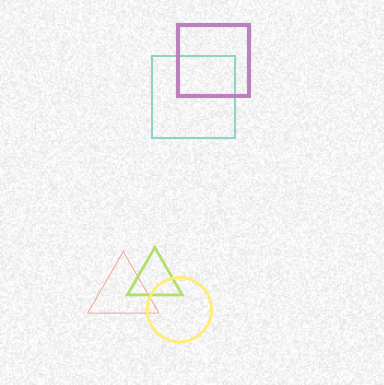[{"shape": "square", "thickness": 1.5, "radius": 0.54, "center": [0.502, 0.748]}, {"shape": "triangle", "thickness": 0.5, "radius": 0.53, "center": [0.32, 0.24]}, {"shape": "triangle", "thickness": 2, "radius": 0.41, "center": [0.402, 0.275]}, {"shape": "square", "thickness": 3, "radius": 0.46, "center": [0.556, 0.842]}, {"shape": "circle", "thickness": 2, "radius": 0.42, "center": [0.466, 0.196]}]